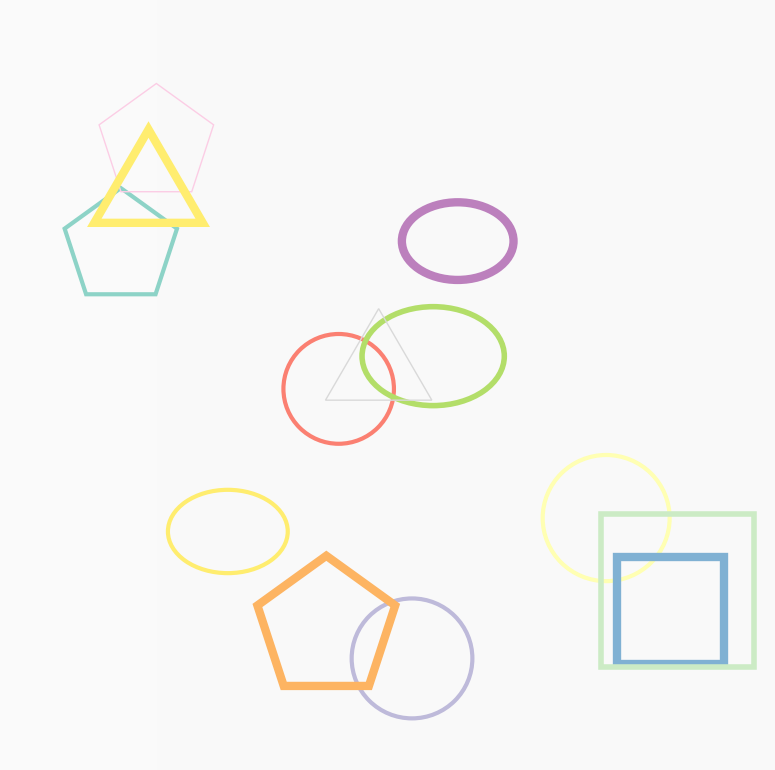[{"shape": "pentagon", "thickness": 1.5, "radius": 0.38, "center": [0.156, 0.68]}, {"shape": "circle", "thickness": 1.5, "radius": 0.41, "center": [0.782, 0.327]}, {"shape": "circle", "thickness": 1.5, "radius": 0.39, "center": [0.532, 0.145]}, {"shape": "circle", "thickness": 1.5, "radius": 0.36, "center": [0.437, 0.495]}, {"shape": "square", "thickness": 3, "radius": 0.35, "center": [0.865, 0.207]}, {"shape": "pentagon", "thickness": 3, "radius": 0.47, "center": [0.421, 0.185]}, {"shape": "oval", "thickness": 2, "radius": 0.46, "center": [0.559, 0.537]}, {"shape": "pentagon", "thickness": 0.5, "radius": 0.39, "center": [0.202, 0.814]}, {"shape": "triangle", "thickness": 0.5, "radius": 0.4, "center": [0.489, 0.52]}, {"shape": "oval", "thickness": 3, "radius": 0.36, "center": [0.591, 0.687]}, {"shape": "square", "thickness": 2, "radius": 0.5, "center": [0.874, 0.233]}, {"shape": "oval", "thickness": 1.5, "radius": 0.39, "center": [0.294, 0.31]}, {"shape": "triangle", "thickness": 3, "radius": 0.4, "center": [0.192, 0.751]}]